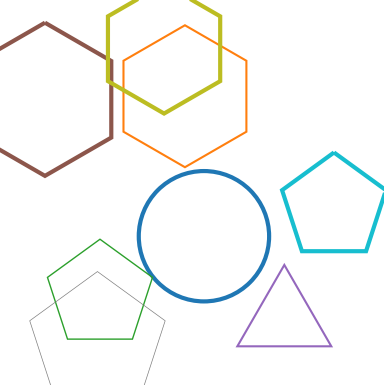[{"shape": "circle", "thickness": 3, "radius": 0.85, "center": [0.53, 0.386]}, {"shape": "hexagon", "thickness": 1.5, "radius": 0.92, "center": [0.48, 0.75]}, {"shape": "pentagon", "thickness": 1, "radius": 0.72, "center": [0.26, 0.235]}, {"shape": "triangle", "thickness": 1.5, "radius": 0.7, "center": [0.739, 0.171]}, {"shape": "hexagon", "thickness": 3, "radius": 0.99, "center": [0.117, 0.742]}, {"shape": "pentagon", "thickness": 0.5, "radius": 0.92, "center": [0.253, 0.11]}, {"shape": "hexagon", "thickness": 3, "radius": 0.84, "center": [0.426, 0.873]}, {"shape": "pentagon", "thickness": 3, "radius": 0.71, "center": [0.868, 0.462]}]